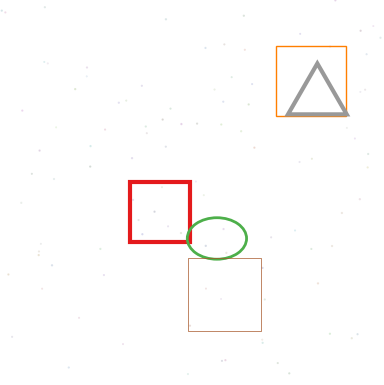[{"shape": "square", "thickness": 3, "radius": 0.39, "center": [0.415, 0.449]}, {"shape": "oval", "thickness": 2, "radius": 0.38, "center": [0.563, 0.381]}, {"shape": "square", "thickness": 1, "radius": 0.46, "center": [0.807, 0.79]}, {"shape": "square", "thickness": 0.5, "radius": 0.48, "center": [0.583, 0.235]}, {"shape": "triangle", "thickness": 3, "radius": 0.44, "center": [0.824, 0.747]}]